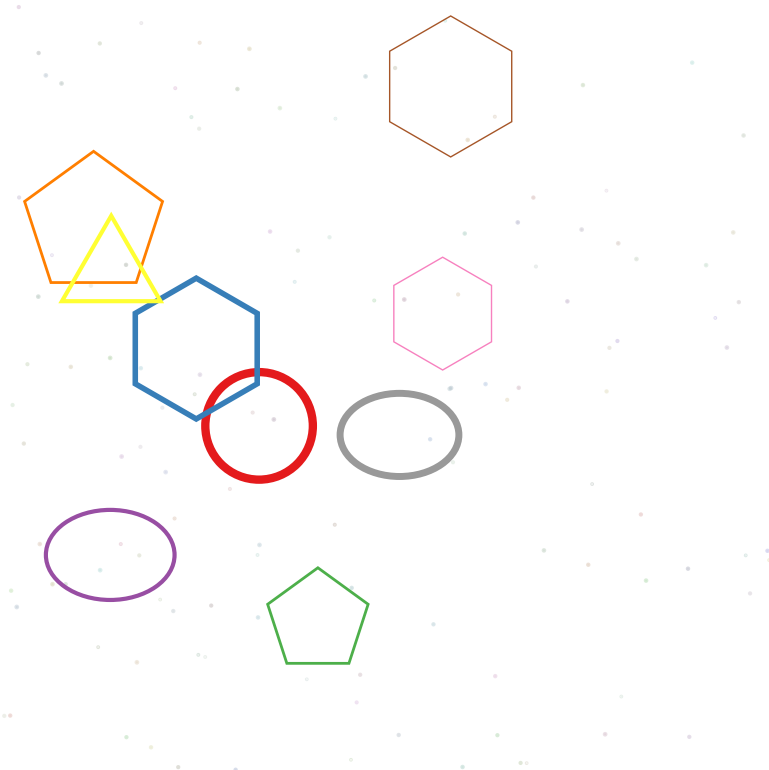[{"shape": "circle", "thickness": 3, "radius": 0.35, "center": [0.336, 0.447]}, {"shape": "hexagon", "thickness": 2, "radius": 0.46, "center": [0.255, 0.547]}, {"shape": "pentagon", "thickness": 1, "radius": 0.34, "center": [0.413, 0.194]}, {"shape": "oval", "thickness": 1.5, "radius": 0.42, "center": [0.143, 0.279]}, {"shape": "pentagon", "thickness": 1, "radius": 0.47, "center": [0.122, 0.709]}, {"shape": "triangle", "thickness": 1.5, "radius": 0.37, "center": [0.144, 0.646]}, {"shape": "hexagon", "thickness": 0.5, "radius": 0.46, "center": [0.585, 0.888]}, {"shape": "hexagon", "thickness": 0.5, "radius": 0.37, "center": [0.575, 0.593]}, {"shape": "oval", "thickness": 2.5, "radius": 0.39, "center": [0.519, 0.435]}]